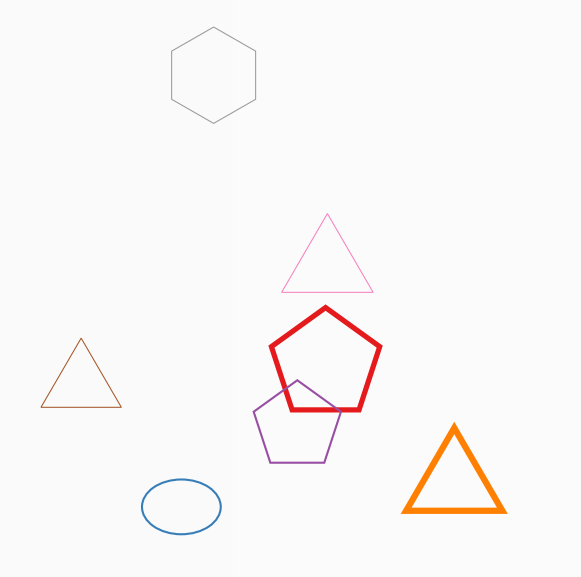[{"shape": "pentagon", "thickness": 2.5, "radius": 0.49, "center": [0.56, 0.369]}, {"shape": "oval", "thickness": 1, "radius": 0.34, "center": [0.312, 0.121]}, {"shape": "pentagon", "thickness": 1, "radius": 0.39, "center": [0.511, 0.262]}, {"shape": "triangle", "thickness": 3, "radius": 0.48, "center": [0.782, 0.162]}, {"shape": "triangle", "thickness": 0.5, "radius": 0.4, "center": [0.14, 0.334]}, {"shape": "triangle", "thickness": 0.5, "radius": 0.45, "center": [0.563, 0.538]}, {"shape": "hexagon", "thickness": 0.5, "radius": 0.42, "center": [0.368, 0.869]}]